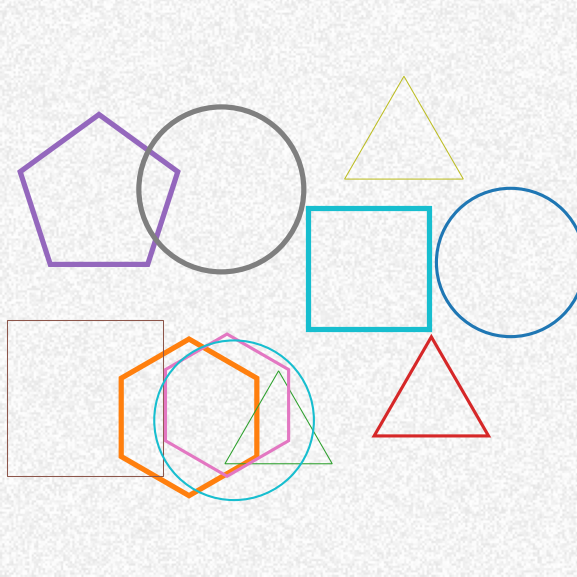[{"shape": "circle", "thickness": 1.5, "radius": 0.64, "center": [0.884, 0.545]}, {"shape": "hexagon", "thickness": 2.5, "radius": 0.68, "center": [0.327, 0.276]}, {"shape": "triangle", "thickness": 0.5, "radius": 0.54, "center": [0.482, 0.25]}, {"shape": "triangle", "thickness": 1.5, "radius": 0.57, "center": [0.747, 0.301]}, {"shape": "pentagon", "thickness": 2.5, "radius": 0.72, "center": [0.171, 0.657]}, {"shape": "square", "thickness": 0.5, "radius": 0.68, "center": [0.146, 0.309]}, {"shape": "hexagon", "thickness": 1.5, "radius": 0.62, "center": [0.393, 0.298]}, {"shape": "circle", "thickness": 2.5, "radius": 0.71, "center": [0.383, 0.671]}, {"shape": "triangle", "thickness": 0.5, "radius": 0.59, "center": [0.699, 0.748]}, {"shape": "circle", "thickness": 1, "radius": 0.69, "center": [0.405, 0.271]}, {"shape": "square", "thickness": 2.5, "radius": 0.52, "center": [0.638, 0.534]}]